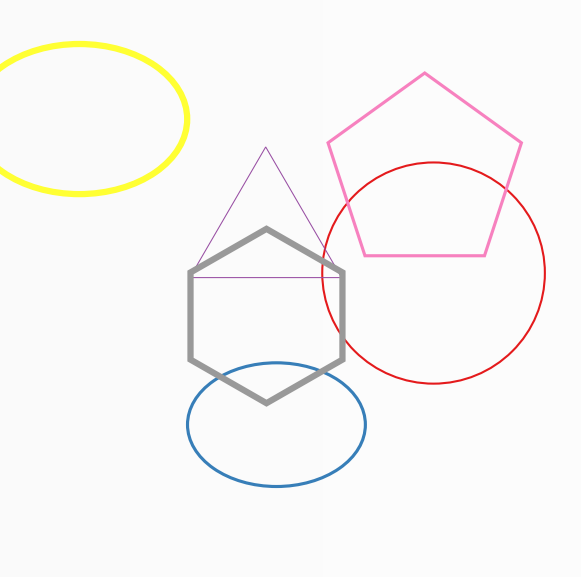[{"shape": "circle", "thickness": 1, "radius": 0.96, "center": [0.746, 0.526]}, {"shape": "oval", "thickness": 1.5, "radius": 0.76, "center": [0.476, 0.264]}, {"shape": "triangle", "thickness": 0.5, "radius": 0.75, "center": [0.457, 0.594]}, {"shape": "oval", "thickness": 3, "radius": 0.93, "center": [0.136, 0.793]}, {"shape": "pentagon", "thickness": 1.5, "radius": 0.87, "center": [0.731, 0.698]}, {"shape": "hexagon", "thickness": 3, "radius": 0.75, "center": [0.458, 0.452]}]